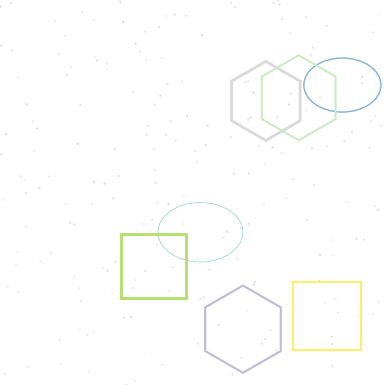[{"shape": "oval", "thickness": 0.5, "radius": 0.55, "center": [0.521, 0.397]}, {"shape": "hexagon", "thickness": 1.5, "radius": 0.57, "center": [0.631, 0.145]}, {"shape": "oval", "thickness": 1, "radius": 0.5, "center": [0.889, 0.779]}, {"shape": "square", "thickness": 2, "radius": 0.42, "center": [0.399, 0.309]}, {"shape": "hexagon", "thickness": 2, "radius": 0.51, "center": [0.691, 0.738]}, {"shape": "hexagon", "thickness": 1.5, "radius": 0.55, "center": [0.776, 0.746]}, {"shape": "square", "thickness": 1.5, "radius": 0.44, "center": [0.849, 0.179]}]